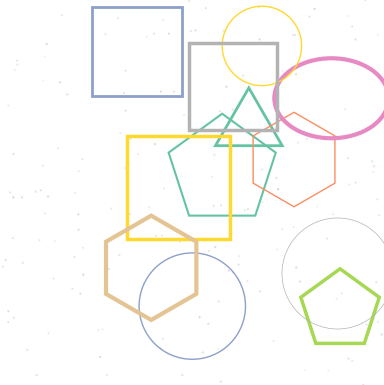[{"shape": "pentagon", "thickness": 1.5, "radius": 0.73, "center": [0.577, 0.558]}, {"shape": "triangle", "thickness": 2, "radius": 0.5, "center": [0.646, 0.672]}, {"shape": "hexagon", "thickness": 1, "radius": 0.61, "center": [0.764, 0.586]}, {"shape": "square", "thickness": 2, "radius": 0.58, "center": [0.356, 0.866]}, {"shape": "circle", "thickness": 1, "radius": 0.69, "center": [0.499, 0.205]}, {"shape": "oval", "thickness": 3, "radius": 0.74, "center": [0.861, 0.745]}, {"shape": "pentagon", "thickness": 2.5, "radius": 0.54, "center": [0.883, 0.195]}, {"shape": "square", "thickness": 2.5, "radius": 0.67, "center": [0.463, 0.512]}, {"shape": "circle", "thickness": 1, "radius": 0.52, "center": [0.68, 0.881]}, {"shape": "hexagon", "thickness": 3, "radius": 0.68, "center": [0.393, 0.304]}, {"shape": "circle", "thickness": 0.5, "radius": 0.72, "center": [0.877, 0.29]}, {"shape": "square", "thickness": 2.5, "radius": 0.57, "center": [0.605, 0.775]}]